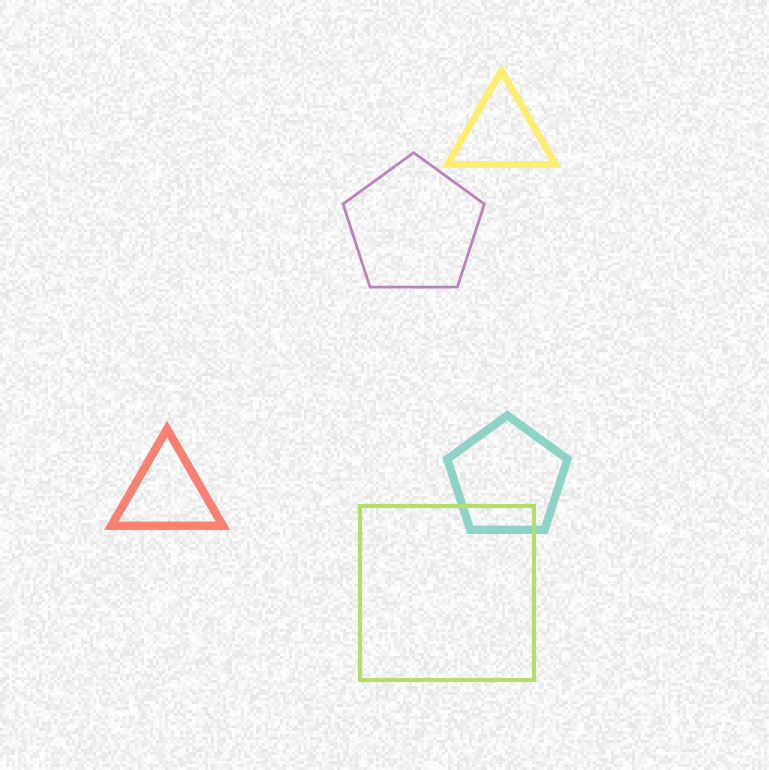[{"shape": "pentagon", "thickness": 3, "radius": 0.41, "center": [0.659, 0.378]}, {"shape": "triangle", "thickness": 3, "radius": 0.42, "center": [0.217, 0.359]}, {"shape": "square", "thickness": 1.5, "radius": 0.56, "center": [0.581, 0.23]}, {"shape": "pentagon", "thickness": 1, "radius": 0.48, "center": [0.537, 0.705]}, {"shape": "triangle", "thickness": 2.5, "radius": 0.41, "center": [0.651, 0.827]}]